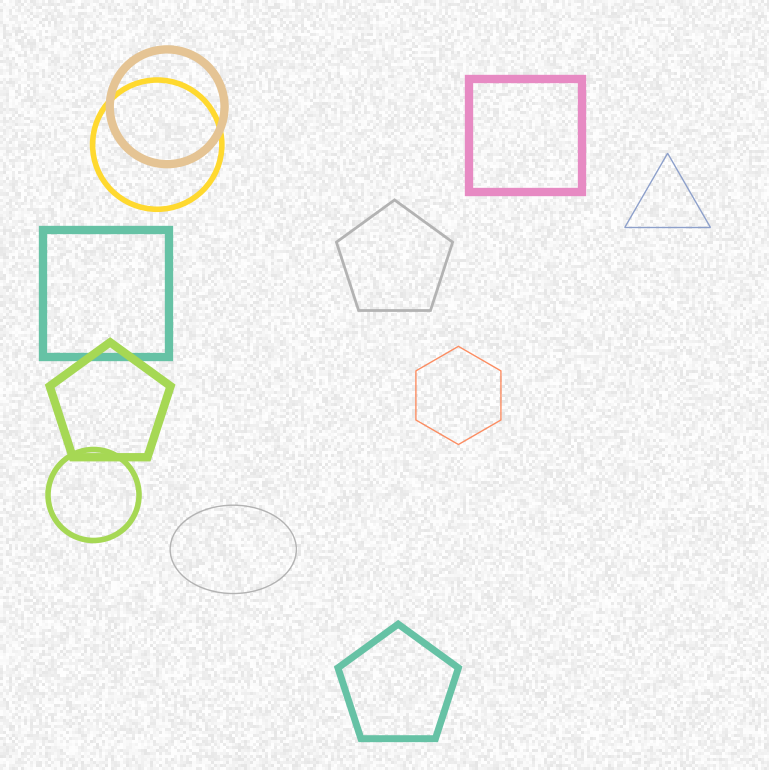[{"shape": "square", "thickness": 3, "radius": 0.41, "center": [0.138, 0.619]}, {"shape": "pentagon", "thickness": 2.5, "radius": 0.41, "center": [0.517, 0.107]}, {"shape": "hexagon", "thickness": 0.5, "radius": 0.32, "center": [0.595, 0.486]}, {"shape": "triangle", "thickness": 0.5, "radius": 0.32, "center": [0.867, 0.737]}, {"shape": "square", "thickness": 3, "radius": 0.37, "center": [0.682, 0.824]}, {"shape": "pentagon", "thickness": 3, "radius": 0.41, "center": [0.143, 0.473]}, {"shape": "circle", "thickness": 2, "radius": 0.3, "center": [0.121, 0.357]}, {"shape": "circle", "thickness": 2, "radius": 0.42, "center": [0.204, 0.812]}, {"shape": "circle", "thickness": 3, "radius": 0.37, "center": [0.217, 0.861]}, {"shape": "pentagon", "thickness": 1, "radius": 0.4, "center": [0.512, 0.661]}, {"shape": "oval", "thickness": 0.5, "radius": 0.41, "center": [0.303, 0.287]}]